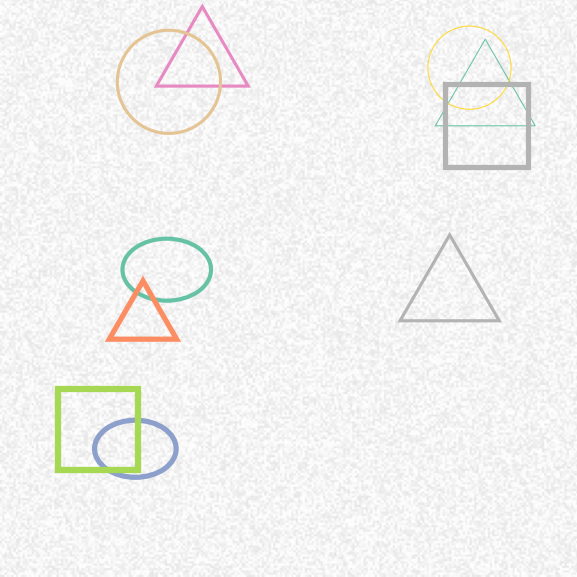[{"shape": "oval", "thickness": 2, "radius": 0.38, "center": [0.289, 0.532]}, {"shape": "triangle", "thickness": 0.5, "radius": 0.5, "center": [0.84, 0.831]}, {"shape": "triangle", "thickness": 2.5, "radius": 0.34, "center": [0.248, 0.445]}, {"shape": "oval", "thickness": 2.5, "radius": 0.35, "center": [0.234, 0.222]}, {"shape": "triangle", "thickness": 1.5, "radius": 0.46, "center": [0.35, 0.896]}, {"shape": "square", "thickness": 3, "radius": 0.35, "center": [0.17, 0.256]}, {"shape": "circle", "thickness": 0.5, "radius": 0.36, "center": [0.813, 0.882]}, {"shape": "circle", "thickness": 1.5, "radius": 0.45, "center": [0.293, 0.857]}, {"shape": "square", "thickness": 2.5, "radius": 0.36, "center": [0.843, 0.781]}, {"shape": "triangle", "thickness": 1.5, "radius": 0.5, "center": [0.779, 0.493]}]